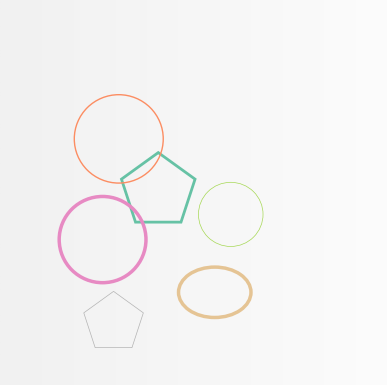[{"shape": "pentagon", "thickness": 2, "radius": 0.5, "center": [0.408, 0.504]}, {"shape": "circle", "thickness": 1, "radius": 0.57, "center": [0.306, 0.639]}, {"shape": "circle", "thickness": 2.5, "radius": 0.56, "center": [0.265, 0.378]}, {"shape": "circle", "thickness": 0.5, "radius": 0.42, "center": [0.595, 0.443]}, {"shape": "oval", "thickness": 2.5, "radius": 0.47, "center": [0.554, 0.241]}, {"shape": "pentagon", "thickness": 0.5, "radius": 0.4, "center": [0.293, 0.162]}]